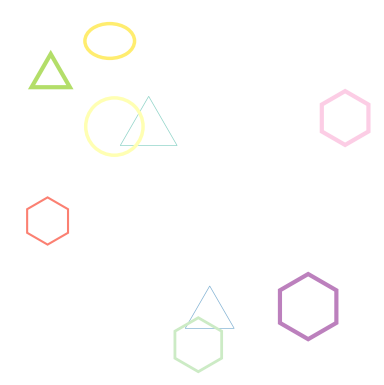[{"shape": "triangle", "thickness": 0.5, "radius": 0.43, "center": [0.386, 0.665]}, {"shape": "circle", "thickness": 2.5, "radius": 0.37, "center": [0.297, 0.671]}, {"shape": "hexagon", "thickness": 1.5, "radius": 0.31, "center": [0.124, 0.426]}, {"shape": "triangle", "thickness": 0.5, "radius": 0.37, "center": [0.545, 0.184]}, {"shape": "triangle", "thickness": 3, "radius": 0.29, "center": [0.132, 0.802]}, {"shape": "hexagon", "thickness": 3, "radius": 0.35, "center": [0.896, 0.693]}, {"shape": "hexagon", "thickness": 3, "radius": 0.42, "center": [0.8, 0.204]}, {"shape": "hexagon", "thickness": 2, "radius": 0.35, "center": [0.515, 0.105]}, {"shape": "oval", "thickness": 2.5, "radius": 0.32, "center": [0.285, 0.894]}]